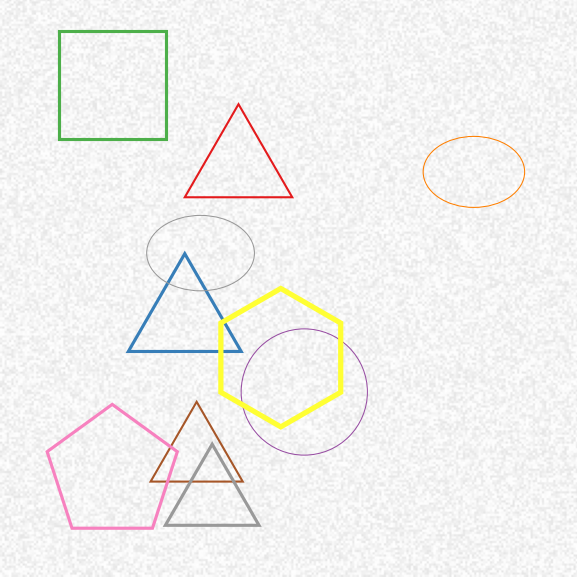[{"shape": "triangle", "thickness": 1, "radius": 0.54, "center": [0.413, 0.711]}, {"shape": "triangle", "thickness": 1.5, "radius": 0.56, "center": [0.32, 0.447]}, {"shape": "square", "thickness": 1.5, "radius": 0.46, "center": [0.195, 0.852]}, {"shape": "circle", "thickness": 0.5, "radius": 0.55, "center": [0.527, 0.32]}, {"shape": "oval", "thickness": 0.5, "radius": 0.44, "center": [0.821, 0.701]}, {"shape": "hexagon", "thickness": 2.5, "radius": 0.6, "center": [0.486, 0.38]}, {"shape": "triangle", "thickness": 1, "radius": 0.46, "center": [0.341, 0.211]}, {"shape": "pentagon", "thickness": 1.5, "radius": 0.59, "center": [0.194, 0.18]}, {"shape": "oval", "thickness": 0.5, "radius": 0.47, "center": [0.347, 0.561]}, {"shape": "triangle", "thickness": 1.5, "radius": 0.47, "center": [0.367, 0.136]}]